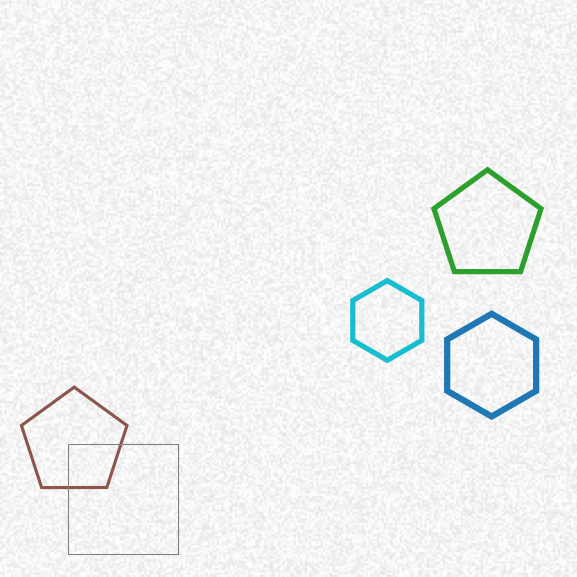[{"shape": "hexagon", "thickness": 3, "radius": 0.44, "center": [0.851, 0.367]}, {"shape": "pentagon", "thickness": 2.5, "radius": 0.49, "center": [0.844, 0.608]}, {"shape": "pentagon", "thickness": 1.5, "radius": 0.48, "center": [0.129, 0.233]}, {"shape": "square", "thickness": 0.5, "radius": 0.48, "center": [0.213, 0.135]}, {"shape": "hexagon", "thickness": 2.5, "radius": 0.34, "center": [0.671, 0.444]}]